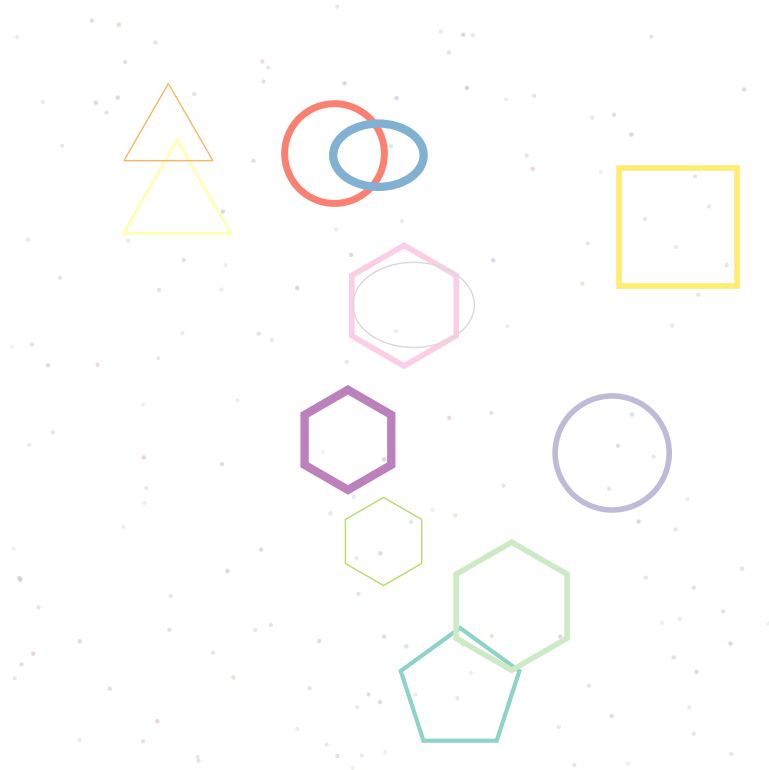[{"shape": "pentagon", "thickness": 1.5, "radius": 0.4, "center": [0.597, 0.104]}, {"shape": "triangle", "thickness": 1, "radius": 0.4, "center": [0.23, 0.737]}, {"shape": "circle", "thickness": 2, "radius": 0.37, "center": [0.795, 0.412]}, {"shape": "circle", "thickness": 2.5, "radius": 0.32, "center": [0.434, 0.801]}, {"shape": "oval", "thickness": 3, "radius": 0.29, "center": [0.491, 0.798]}, {"shape": "triangle", "thickness": 0.5, "radius": 0.33, "center": [0.219, 0.825]}, {"shape": "hexagon", "thickness": 0.5, "radius": 0.29, "center": [0.498, 0.297]}, {"shape": "hexagon", "thickness": 2, "radius": 0.39, "center": [0.525, 0.603]}, {"shape": "oval", "thickness": 0.5, "radius": 0.39, "center": [0.537, 0.604]}, {"shape": "hexagon", "thickness": 3, "radius": 0.32, "center": [0.452, 0.429]}, {"shape": "hexagon", "thickness": 2, "radius": 0.42, "center": [0.664, 0.213]}, {"shape": "square", "thickness": 2, "radius": 0.38, "center": [0.88, 0.705]}]